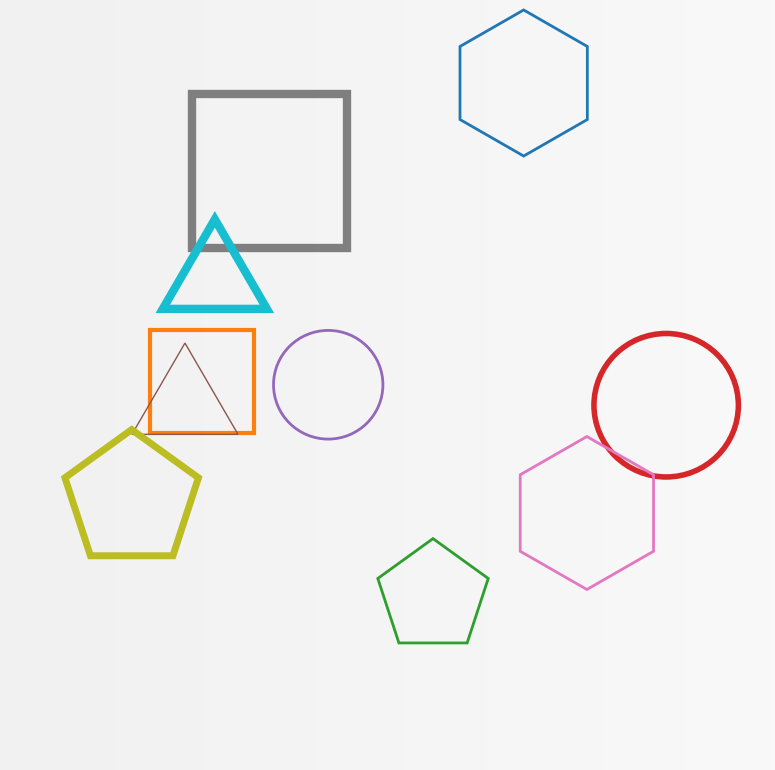[{"shape": "hexagon", "thickness": 1, "radius": 0.47, "center": [0.676, 0.892]}, {"shape": "square", "thickness": 1.5, "radius": 0.33, "center": [0.26, 0.505]}, {"shape": "pentagon", "thickness": 1, "radius": 0.37, "center": [0.559, 0.226]}, {"shape": "circle", "thickness": 2, "radius": 0.47, "center": [0.86, 0.474]}, {"shape": "circle", "thickness": 1, "radius": 0.35, "center": [0.424, 0.5]}, {"shape": "triangle", "thickness": 0.5, "radius": 0.4, "center": [0.239, 0.475]}, {"shape": "hexagon", "thickness": 1, "radius": 0.5, "center": [0.757, 0.334]}, {"shape": "square", "thickness": 3, "radius": 0.5, "center": [0.348, 0.778]}, {"shape": "pentagon", "thickness": 2.5, "radius": 0.45, "center": [0.17, 0.352]}, {"shape": "triangle", "thickness": 3, "radius": 0.39, "center": [0.277, 0.638]}]